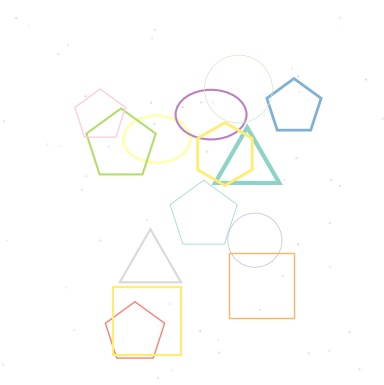[{"shape": "pentagon", "thickness": 0.5, "radius": 0.46, "center": [0.529, 0.44]}, {"shape": "triangle", "thickness": 3, "radius": 0.48, "center": [0.642, 0.573]}, {"shape": "oval", "thickness": 2, "radius": 0.44, "center": [0.407, 0.638]}, {"shape": "circle", "thickness": 0.5, "radius": 0.35, "center": [0.662, 0.376]}, {"shape": "pentagon", "thickness": 1, "radius": 0.4, "center": [0.351, 0.135]}, {"shape": "pentagon", "thickness": 2, "radius": 0.37, "center": [0.764, 0.722]}, {"shape": "square", "thickness": 1, "radius": 0.42, "center": [0.679, 0.258]}, {"shape": "pentagon", "thickness": 1.5, "radius": 0.47, "center": [0.314, 0.624]}, {"shape": "pentagon", "thickness": 1, "radius": 0.35, "center": [0.26, 0.7]}, {"shape": "triangle", "thickness": 1.5, "radius": 0.46, "center": [0.391, 0.313]}, {"shape": "oval", "thickness": 1.5, "radius": 0.46, "center": [0.548, 0.702]}, {"shape": "circle", "thickness": 0.5, "radius": 0.44, "center": [0.62, 0.769]}, {"shape": "hexagon", "thickness": 2, "radius": 0.41, "center": [0.584, 0.6]}, {"shape": "square", "thickness": 1.5, "radius": 0.44, "center": [0.382, 0.166]}]